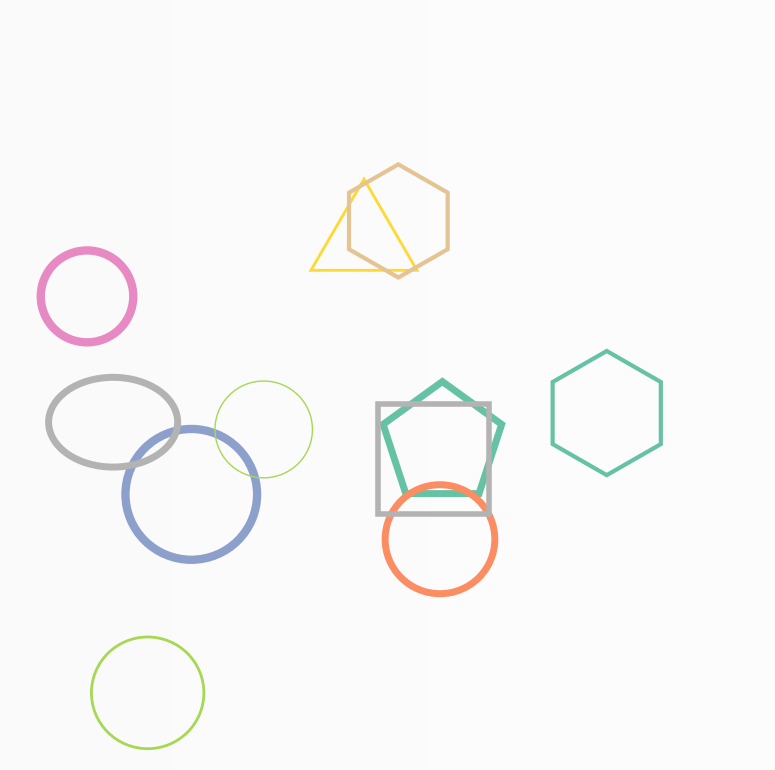[{"shape": "pentagon", "thickness": 2.5, "radius": 0.4, "center": [0.571, 0.424]}, {"shape": "hexagon", "thickness": 1.5, "radius": 0.4, "center": [0.783, 0.464]}, {"shape": "circle", "thickness": 2.5, "radius": 0.35, "center": [0.568, 0.3]}, {"shape": "circle", "thickness": 3, "radius": 0.42, "center": [0.247, 0.358]}, {"shape": "circle", "thickness": 3, "radius": 0.3, "center": [0.112, 0.615]}, {"shape": "circle", "thickness": 1, "radius": 0.36, "center": [0.191, 0.1]}, {"shape": "circle", "thickness": 0.5, "radius": 0.31, "center": [0.34, 0.442]}, {"shape": "triangle", "thickness": 1, "radius": 0.39, "center": [0.47, 0.688]}, {"shape": "hexagon", "thickness": 1.5, "radius": 0.37, "center": [0.514, 0.713]}, {"shape": "oval", "thickness": 2.5, "radius": 0.42, "center": [0.146, 0.452]}, {"shape": "square", "thickness": 2, "radius": 0.36, "center": [0.559, 0.404]}]